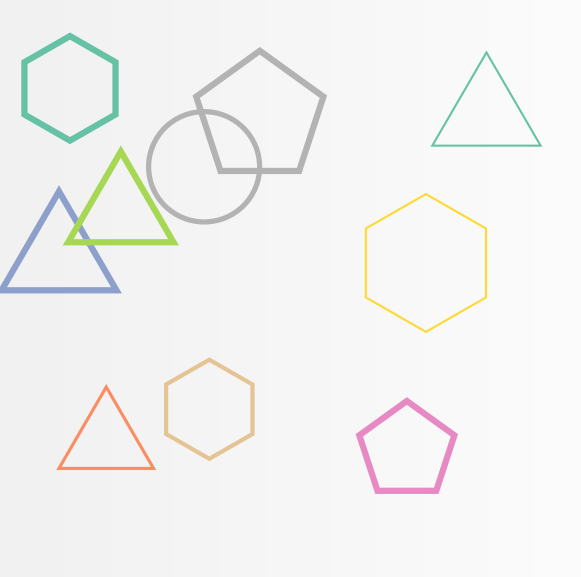[{"shape": "triangle", "thickness": 1, "radius": 0.54, "center": [0.837, 0.801]}, {"shape": "hexagon", "thickness": 3, "radius": 0.45, "center": [0.12, 0.846]}, {"shape": "triangle", "thickness": 1.5, "radius": 0.47, "center": [0.183, 0.235]}, {"shape": "triangle", "thickness": 3, "radius": 0.57, "center": [0.102, 0.553]}, {"shape": "pentagon", "thickness": 3, "radius": 0.43, "center": [0.7, 0.219]}, {"shape": "triangle", "thickness": 3, "radius": 0.52, "center": [0.208, 0.632]}, {"shape": "hexagon", "thickness": 1, "radius": 0.6, "center": [0.733, 0.544]}, {"shape": "hexagon", "thickness": 2, "radius": 0.43, "center": [0.36, 0.29]}, {"shape": "circle", "thickness": 2.5, "radius": 0.48, "center": [0.351, 0.71]}, {"shape": "pentagon", "thickness": 3, "radius": 0.58, "center": [0.447, 0.796]}]